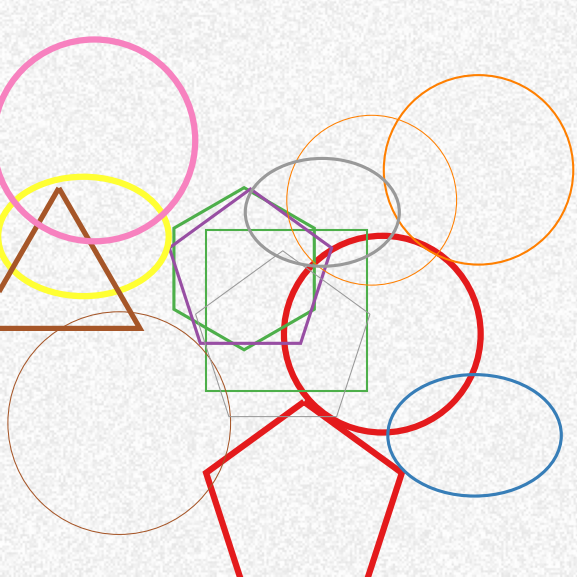[{"shape": "pentagon", "thickness": 3, "radius": 0.89, "center": [0.526, 0.125]}, {"shape": "circle", "thickness": 3, "radius": 0.85, "center": [0.662, 0.421]}, {"shape": "oval", "thickness": 1.5, "radius": 0.75, "center": [0.822, 0.245]}, {"shape": "hexagon", "thickness": 1.5, "radius": 0.7, "center": [0.423, 0.534]}, {"shape": "square", "thickness": 1, "radius": 0.7, "center": [0.495, 0.462]}, {"shape": "pentagon", "thickness": 1.5, "radius": 0.74, "center": [0.434, 0.524]}, {"shape": "circle", "thickness": 1, "radius": 0.82, "center": [0.829, 0.705]}, {"shape": "circle", "thickness": 0.5, "radius": 0.74, "center": [0.644, 0.652]}, {"shape": "oval", "thickness": 3, "radius": 0.74, "center": [0.144, 0.59]}, {"shape": "circle", "thickness": 0.5, "radius": 0.96, "center": [0.206, 0.266]}, {"shape": "triangle", "thickness": 2.5, "radius": 0.81, "center": [0.102, 0.512]}, {"shape": "circle", "thickness": 3, "radius": 0.87, "center": [0.163, 0.756]}, {"shape": "pentagon", "thickness": 0.5, "radius": 0.79, "center": [0.49, 0.406]}, {"shape": "oval", "thickness": 1.5, "radius": 0.67, "center": [0.558, 0.631]}]